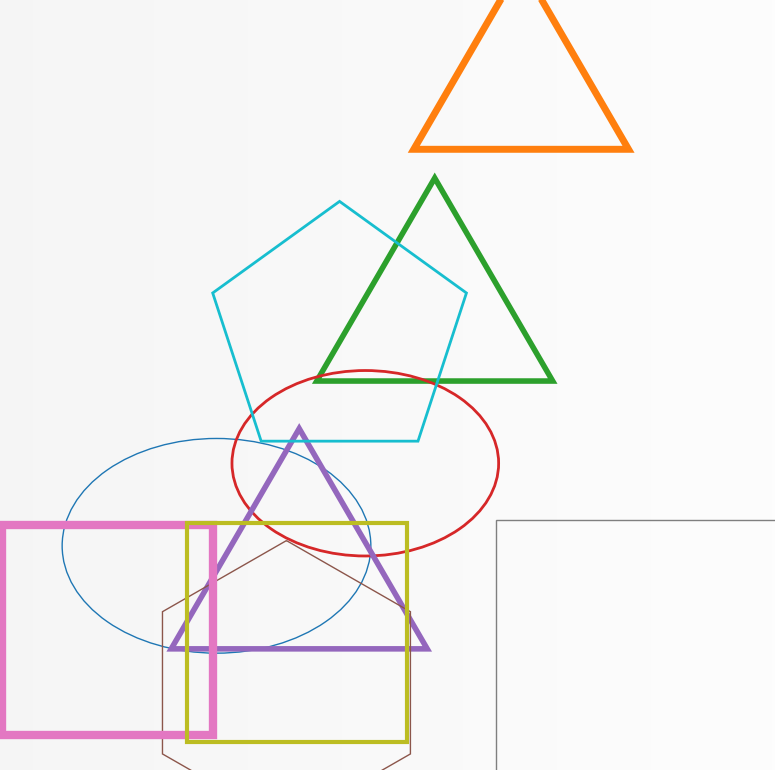[{"shape": "oval", "thickness": 0.5, "radius": 1.0, "center": [0.279, 0.291]}, {"shape": "triangle", "thickness": 2.5, "radius": 0.8, "center": [0.672, 0.886]}, {"shape": "triangle", "thickness": 2, "radius": 0.88, "center": [0.561, 0.593]}, {"shape": "oval", "thickness": 1, "radius": 0.86, "center": [0.471, 0.398]}, {"shape": "triangle", "thickness": 2, "radius": 0.95, "center": [0.386, 0.253]}, {"shape": "hexagon", "thickness": 0.5, "radius": 0.92, "center": [0.37, 0.113]}, {"shape": "square", "thickness": 3, "radius": 0.68, "center": [0.139, 0.182]}, {"shape": "square", "thickness": 0.5, "radius": 0.93, "center": [0.827, 0.138]}, {"shape": "square", "thickness": 1.5, "radius": 0.71, "center": [0.383, 0.179]}, {"shape": "pentagon", "thickness": 1, "radius": 0.86, "center": [0.438, 0.566]}]